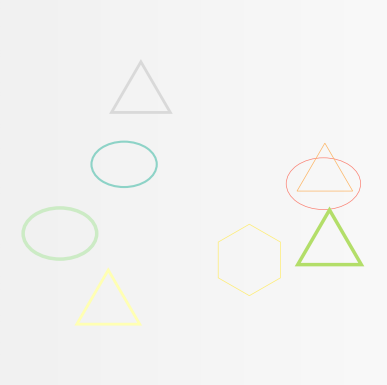[{"shape": "oval", "thickness": 1.5, "radius": 0.42, "center": [0.32, 0.573]}, {"shape": "triangle", "thickness": 2, "radius": 0.47, "center": [0.279, 0.205]}, {"shape": "oval", "thickness": 0.5, "radius": 0.48, "center": [0.835, 0.523]}, {"shape": "triangle", "thickness": 0.5, "radius": 0.41, "center": [0.838, 0.545]}, {"shape": "triangle", "thickness": 2.5, "radius": 0.47, "center": [0.85, 0.36]}, {"shape": "triangle", "thickness": 2, "radius": 0.44, "center": [0.364, 0.752]}, {"shape": "oval", "thickness": 2.5, "radius": 0.47, "center": [0.155, 0.393]}, {"shape": "hexagon", "thickness": 0.5, "radius": 0.46, "center": [0.644, 0.325]}]